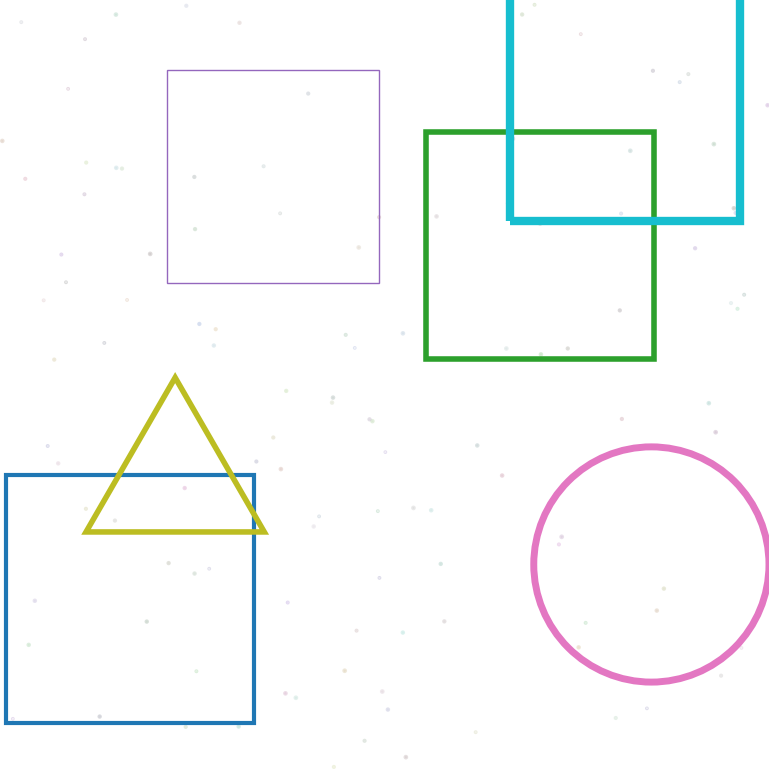[{"shape": "square", "thickness": 1.5, "radius": 0.81, "center": [0.169, 0.222]}, {"shape": "square", "thickness": 2, "radius": 0.74, "center": [0.702, 0.681]}, {"shape": "square", "thickness": 0.5, "radius": 0.69, "center": [0.355, 0.77]}, {"shape": "circle", "thickness": 2.5, "radius": 0.76, "center": [0.846, 0.267]}, {"shape": "triangle", "thickness": 2, "radius": 0.67, "center": [0.227, 0.376]}, {"shape": "square", "thickness": 3, "radius": 0.75, "center": [0.812, 0.862]}]